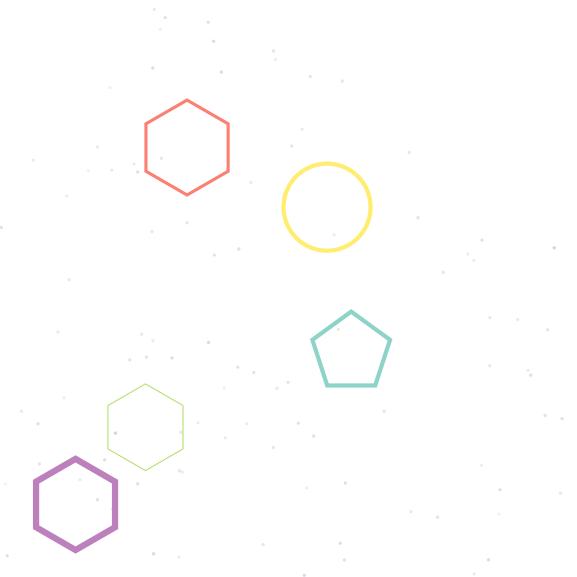[{"shape": "pentagon", "thickness": 2, "radius": 0.35, "center": [0.608, 0.389]}, {"shape": "hexagon", "thickness": 1.5, "radius": 0.41, "center": [0.324, 0.744]}, {"shape": "hexagon", "thickness": 0.5, "radius": 0.38, "center": [0.252, 0.259]}, {"shape": "hexagon", "thickness": 3, "radius": 0.39, "center": [0.131, 0.126]}, {"shape": "circle", "thickness": 2, "radius": 0.38, "center": [0.566, 0.64]}]